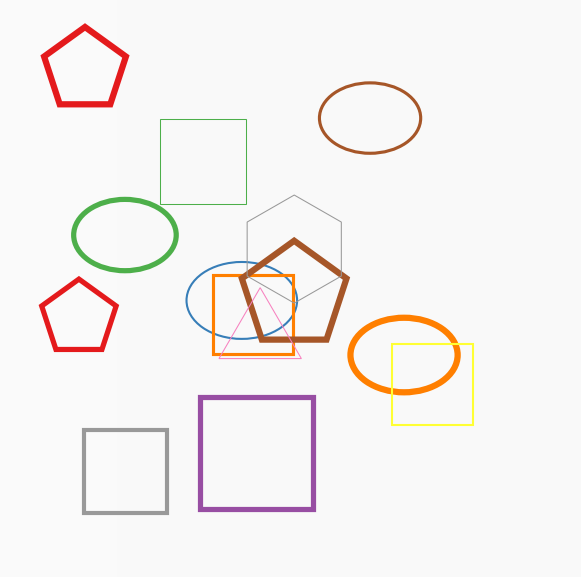[{"shape": "pentagon", "thickness": 2.5, "radius": 0.34, "center": [0.136, 0.448]}, {"shape": "pentagon", "thickness": 3, "radius": 0.37, "center": [0.146, 0.878]}, {"shape": "oval", "thickness": 1, "radius": 0.48, "center": [0.416, 0.479]}, {"shape": "oval", "thickness": 2.5, "radius": 0.44, "center": [0.215, 0.592]}, {"shape": "square", "thickness": 0.5, "radius": 0.37, "center": [0.349, 0.719]}, {"shape": "square", "thickness": 2.5, "radius": 0.49, "center": [0.442, 0.215]}, {"shape": "oval", "thickness": 3, "radius": 0.46, "center": [0.695, 0.384]}, {"shape": "square", "thickness": 1.5, "radius": 0.34, "center": [0.435, 0.454]}, {"shape": "square", "thickness": 1, "radius": 0.35, "center": [0.744, 0.334]}, {"shape": "oval", "thickness": 1.5, "radius": 0.44, "center": [0.637, 0.795]}, {"shape": "pentagon", "thickness": 3, "radius": 0.47, "center": [0.506, 0.488]}, {"shape": "triangle", "thickness": 0.5, "radius": 0.41, "center": [0.448, 0.419]}, {"shape": "hexagon", "thickness": 0.5, "radius": 0.47, "center": [0.506, 0.568]}, {"shape": "square", "thickness": 2, "radius": 0.36, "center": [0.216, 0.183]}]